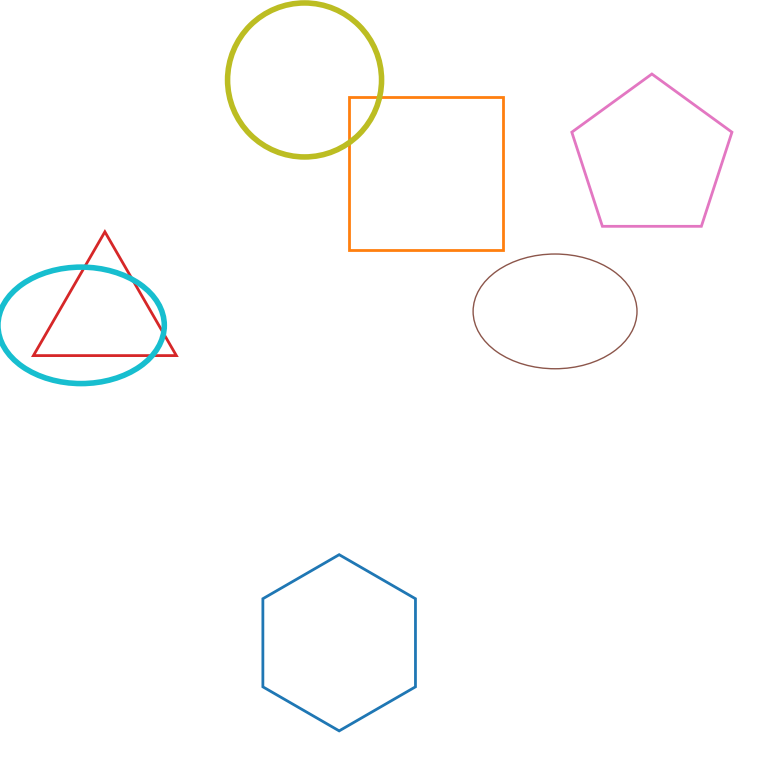[{"shape": "hexagon", "thickness": 1, "radius": 0.57, "center": [0.44, 0.165]}, {"shape": "square", "thickness": 1, "radius": 0.5, "center": [0.553, 0.775]}, {"shape": "triangle", "thickness": 1, "radius": 0.54, "center": [0.136, 0.592]}, {"shape": "oval", "thickness": 0.5, "radius": 0.53, "center": [0.721, 0.596]}, {"shape": "pentagon", "thickness": 1, "radius": 0.55, "center": [0.847, 0.795]}, {"shape": "circle", "thickness": 2, "radius": 0.5, "center": [0.396, 0.896]}, {"shape": "oval", "thickness": 2, "radius": 0.54, "center": [0.105, 0.577]}]